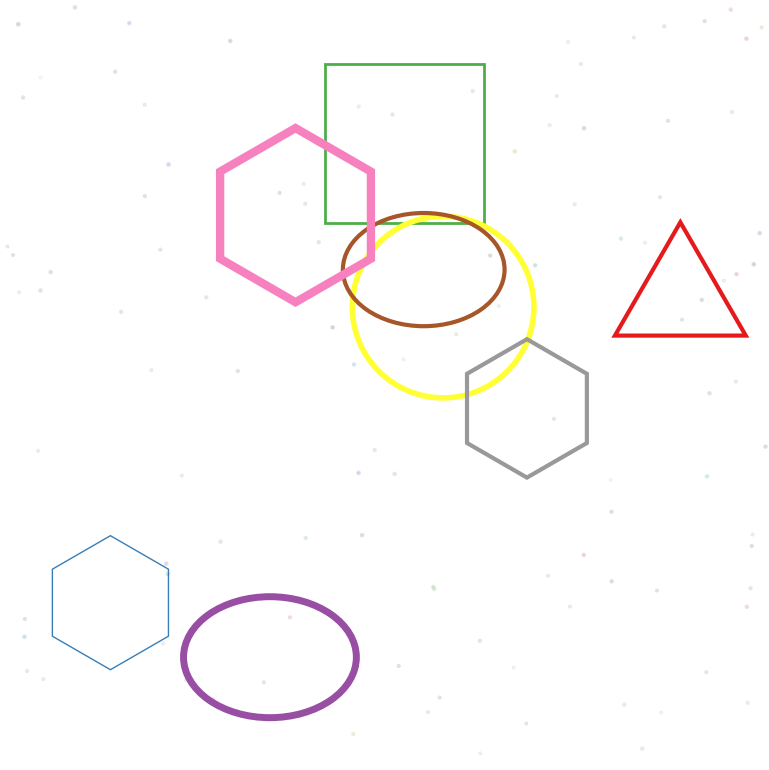[{"shape": "triangle", "thickness": 1.5, "radius": 0.49, "center": [0.884, 0.613]}, {"shape": "hexagon", "thickness": 0.5, "radius": 0.44, "center": [0.143, 0.217]}, {"shape": "square", "thickness": 1, "radius": 0.52, "center": [0.525, 0.814]}, {"shape": "oval", "thickness": 2.5, "radius": 0.56, "center": [0.351, 0.147]}, {"shape": "circle", "thickness": 2, "radius": 0.59, "center": [0.575, 0.601]}, {"shape": "oval", "thickness": 1.5, "radius": 0.52, "center": [0.55, 0.65]}, {"shape": "hexagon", "thickness": 3, "radius": 0.57, "center": [0.384, 0.721]}, {"shape": "hexagon", "thickness": 1.5, "radius": 0.45, "center": [0.684, 0.47]}]